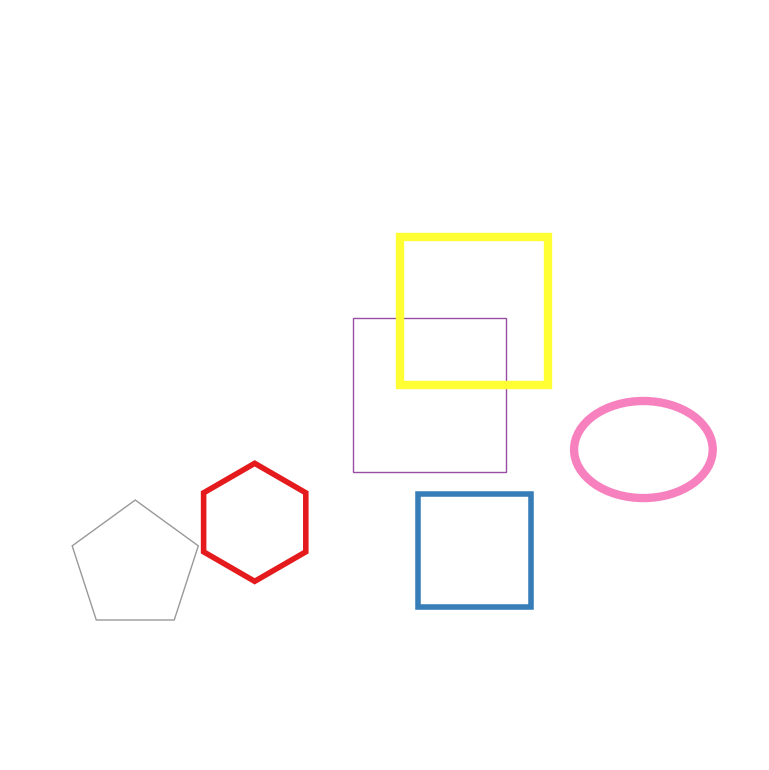[{"shape": "hexagon", "thickness": 2, "radius": 0.38, "center": [0.331, 0.322]}, {"shape": "square", "thickness": 2, "radius": 0.37, "center": [0.616, 0.285]}, {"shape": "square", "thickness": 0.5, "radius": 0.5, "center": [0.558, 0.487]}, {"shape": "square", "thickness": 3, "radius": 0.48, "center": [0.616, 0.597]}, {"shape": "oval", "thickness": 3, "radius": 0.45, "center": [0.836, 0.416]}, {"shape": "pentagon", "thickness": 0.5, "radius": 0.43, "center": [0.176, 0.264]}]